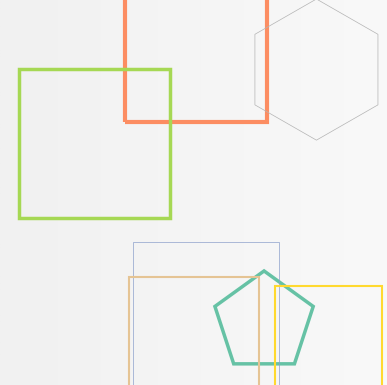[{"shape": "pentagon", "thickness": 2.5, "radius": 0.67, "center": [0.681, 0.163]}, {"shape": "square", "thickness": 3, "radius": 0.91, "center": [0.505, 0.865]}, {"shape": "square", "thickness": 0.5, "radius": 0.94, "center": [0.532, 0.184]}, {"shape": "square", "thickness": 2.5, "radius": 0.97, "center": [0.244, 0.627]}, {"shape": "square", "thickness": 1.5, "radius": 0.69, "center": [0.848, 0.118]}, {"shape": "square", "thickness": 1.5, "radius": 0.84, "center": [0.5, 0.112]}, {"shape": "hexagon", "thickness": 0.5, "radius": 0.92, "center": [0.817, 0.819]}]